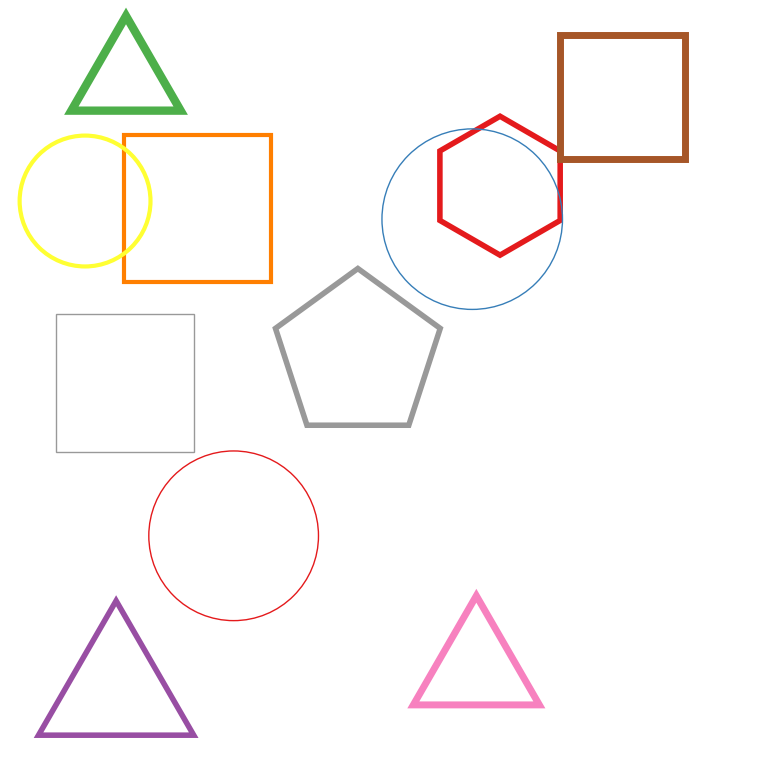[{"shape": "circle", "thickness": 0.5, "radius": 0.55, "center": [0.303, 0.304]}, {"shape": "hexagon", "thickness": 2, "radius": 0.45, "center": [0.649, 0.759]}, {"shape": "circle", "thickness": 0.5, "radius": 0.59, "center": [0.613, 0.715]}, {"shape": "triangle", "thickness": 3, "radius": 0.41, "center": [0.164, 0.897]}, {"shape": "triangle", "thickness": 2, "radius": 0.58, "center": [0.151, 0.103]}, {"shape": "square", "thickness": 1.5, "radius": 0.48, "center": [0.257, 0.729]}, {"shape": "circle", "thickness": 1.5, "radius": 0.42, "center": [0.11, 0.739]}, {"shape": "square", "thickness": 2.5, "radius": 0.41, "center": [0.808, 0.874]}, {"shape": "triangle", "thickness": 2.5, "radius": 0.47, "center": [0.619, 0.132]}, {"shape": "square", "thickness": 0.5, "radius": 0.45, "center": [0.163, 0.502]}, {"shape": "pentagon", "thickness": 2, "radius": 0.56, "center": [0.465, 0.539]}]